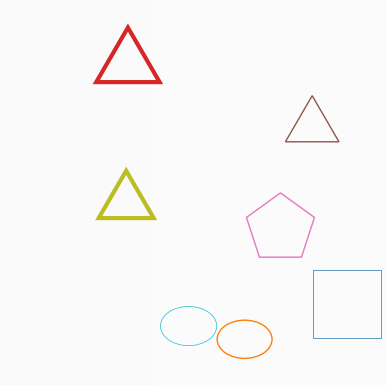[{"shape": "square", "thickness": 0.5, "radius": 0.44, "center": [0.896, 0.21]}, {"shape": "oval", "thickness": 1, "radius": 0.35, "center": [0.631, 0.119]}, {"shape": "triangle", "thickness": 3, "radius": 0.47, "center": [0.33, 0.834]}, {"shape": "triangle", "thickness": 1, "radius": 0.4, "center": [0.806, 0.672]}, {"shape": "pentagon", "thickness": 1, "radius": 0.46, "center": [0.724, 0.407]}, {"shape": "triangle", "thickness": 3, "radius": 0.41, "center": [0.326, 0.474]}, {"shape": "oval", "thickness": 0.5, "radius": 0.36, "center": [0.487, 0.153]}]